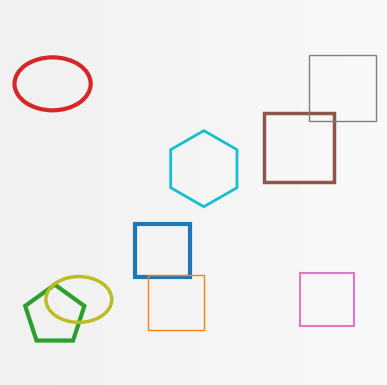[{"shape": "square", "thickness": 3, "radius": 0.35, "center": [0.419, 0.349]}, {"shape": "square", "thickness": 1, "radius": 0.36, "center": [0.454, 0.214]}, {"shape": "pentagon", "thickness": 3, "radius": 0.4, "center": [0.141, 0.18]}, {"shape": "oval", "thickness": 3, "radius": 0.49, "center": [0.136, 0.782]}, {"shape": "square", "thickness": 2.5, "radius": 0.45, "center": [0.772, 0.617]}, {"shape": "square", "thickness": 1.5, "radius": 0.35, "center": [0.844, 0.223]}, {"shape": "square", "thickness": 1, "radius": 0.43, "center": [0.883, 0.772]}, {"shape": "oval", "thickness": 2.5, "radius": 0.42, "center": [0.203, 0.222]}, {"shape": "hexagon", "thickness": 2, "radius": 0.49, "center": [0.526, 0.562]}]